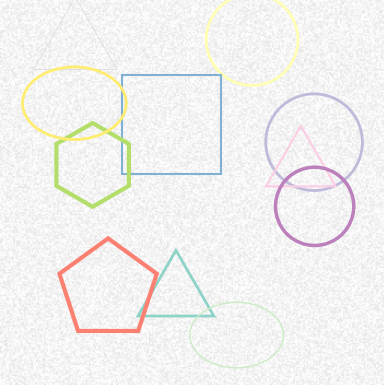[{"shape": "triangle", "thickness": 2, "radius": 0.57, "center": [0.457, 0.236]}, {"shape": "circle", "thickness": 2, "radius": 0.6, "center": [0.655, 0.897]}, {"shape": "circle", "thickness": 2, "radius": 0.63, "center": [0.816, 0.631]}, {"shape": "pentagon", "thickness": 3, "radius": 0.66, "center": [0.281, 0.248]}, {"shape": "square", "thickness": 1.5, "radius": 0.64, "center": [0.445, 0.677]}, {"shape": "hexagon", "thickness": 3, "radius": 0.54, "center": [0.241, 0.572]}, {"shape": "triangle", "thickness": 1.5, "radius": 0.52, "center": [0.781, 0.568]}, {"shape": "triangle", "thickness": 0.5, "radius": 0.63, "center": [0.196, 0.882]}, {"shape": "circle", "thickness": 2.5, "radius": 0.51, "center": [0.817, 0.464]}, {"shape": "oval", "thickness": 1, "radius": 0.61, "center": [0.615, 0.13]}, {"shape": "oval", "thickness": 2, "radius": 0.67, "center": [0.193, 0.732]}]